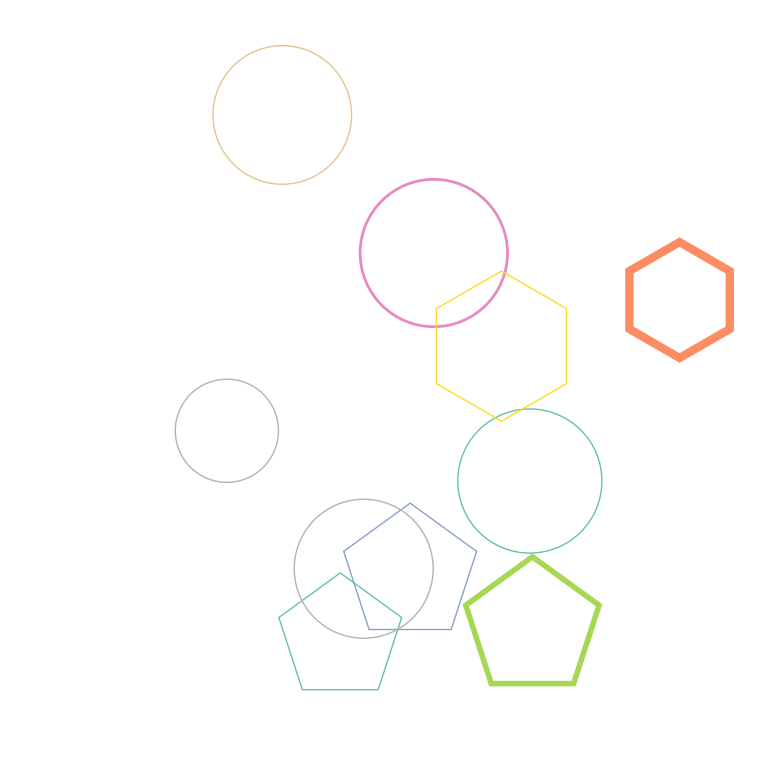[{"shape": "circle", "thickness": 0.5, "radius": 0.47, "center": [0.688, 0.375]}, {"shape": "pentagon", "thickness": 0.5, "radius": 0.42, "center": [0.442, 0.172]}, {"shape": "hexagon", "thickness": 3, "radius": 0.38, "center": [0.883, 0.61]}, {"shape": "pentagon", "thickness": 0.5, "radius": 0.45, "center": [0.533, 0.256]}, {"shape": "circle", "thickness": 1, "radius": 0.48, "center": [0.563, 0.671]}, {"shape": "pentagon", "thickness": 2, "radius": 0.46, "center": [0.691, 0.186]}, {"shape": "hexagon", "thickness": 0.5, "radius": 0.49, "center": [0.651, 0.55]}, {"shape": "circle", "thickness": 0.5, "radius": 0.45, "center": [0.367, 0.851]}, {"shape": "circle", "thickness": 0.5, "radius": 0.33, "center": [0.295, 0.441]}, {"shape": "circle", "thickness": 0.5, "radius": 0.45, "center": [0.472, 0.261]}]